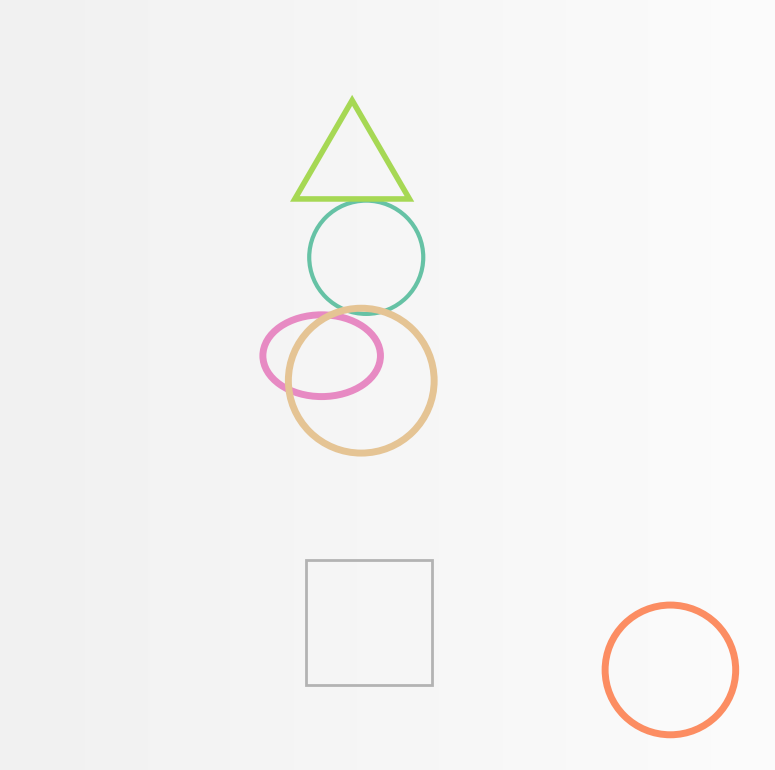[{"shape": "circle", "thickness": 1.5, "radius": 0.37, "center": [0.473, 0.666]}, {"shape": "circle", "thickness": 2.5, "radius": 0.42, "center": [0.865, 0.13]}, {"shape": "oval", "thickness": 2.5, "radius": 0.38, "center": [0.415, 0.538]}, {"shape": "triangle", "thickness": 2, "radius": 0.43, "center": [0.454, 0.784]}, {"shape": "circle", "thickness": 2.5, "radius": 0.47, "center": [0.466, 0.506]}, {"shape": "square", "thickness": 1, "radius": 0.41, "center": [0.477, 0.192]}]